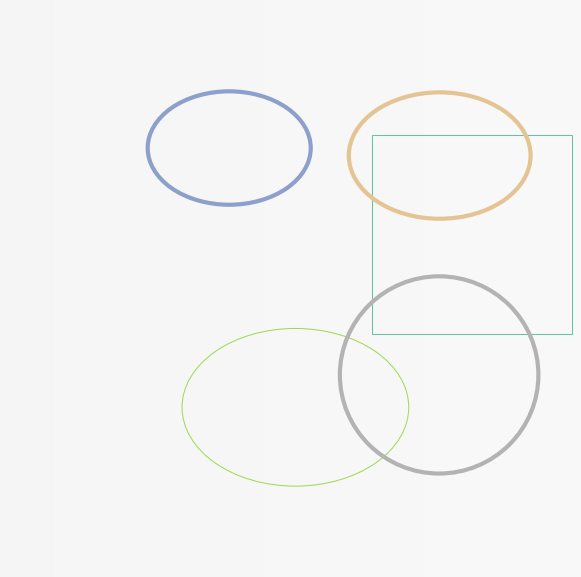[{"shape": "square", "thickness": 0.5, "radius": 0.86, "center": [0.812, 0.594]}, {"shape": "oval", "thickness": 2, "radius": 0.7, "center": [0.394, 0.743]}, {"shape": "oval", "thickness": 0.5, "radius": 0.98, "center": [0.508, 0.294]}, {"shape": "oval", "thickness": 2, "radius": 0.78, "center": [0.756, 0.73]}, {"shape": "circle", "thickness": 2, "radius": 0.85, "center": [0.755, 0.35]}]